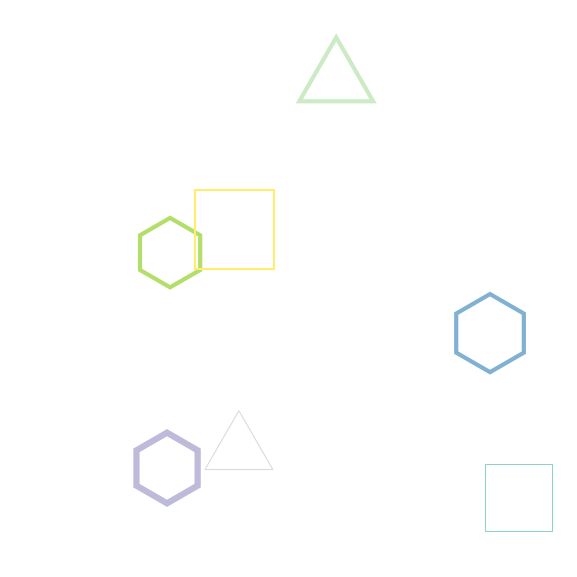[{"shape": "square", "thickness": 0.5, "radius": 0.29, "center": [0.899, 0.138]}, {"shape": "hexagon", "thickness": 3, "radius": 0.31, "center": [0.289, 0.189]}, {"shape": "hexagon", "thickness": 2, "radius": 0.34, "center": [0.849, 0.422]}, {"shape": "hexagon", "thickness": 2, "radius": 0.3, "center": [0.295, 0.562]}, {"shape": "triangle", "thickness": 0.5, "radius": 0.34, "center": [0.414, 0.22]}, {"shape": "triangle", "thickness": 2, "radius": 0.37, "center": [0.582, 0.861]}, {"shape": "square", "thickness": 1, "radius": 0.34, "center": [0.406, 0.601]}]